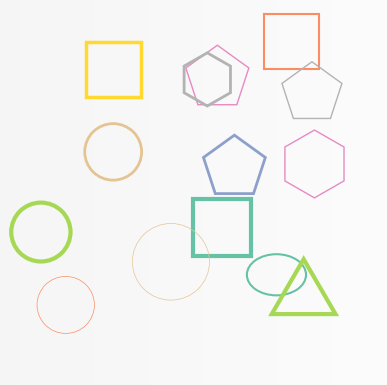[{"shape": "oval", "thickness": 1.5, "radius": 0.38, "center": [0.713, 0.286]}, {"shape": "square", "thickness": 3, "radius": 0.37, "center": [0.574, 0.409]}, {"shape": "square", "thickness": 1.5, "radius": 0.36, "center": [0.752, 0.892]}, {"shape": "circle", "thickness": 0.5, "radius": 0.37, "center": [0.17, 0.208]}, {"shape": "pentagon", "thickness": 2, "radius": 0.42, "center": [0.605, 0.565]}, {"shape": "hexagon", "thickness": 1, "radius": 0.44, "center": [0.812, 0.574]}, {"shape": "pentagon", "thickness": 1, "radius": 0.43, "center": [0.561, 0.797]}, {"shape": "triangle", "thickness": 3, "radius": 0.48, "center": [0.784, 0.232]}, {"shape": "circle", "thickness": 3, "radius": 0.38, "center": [0.105, 0.397]}, {"shape": "square", "thickness": 2.5, "radius": 0.36, "center": [0.294, 0.82]}, {"shape": "circle", "thickness": 2, "radius": 0.37, "center": [0.292, 0.606]}, {"shape": "circle", "thickness": 0.5, "radius": 0.5, "center": [0.441, 0.32]}, {"shape": "hexagon", "thickness": 2, "radius": 0.35, "center": [0.535, 0.794]}, {"shape": "pentagon", "thickness": 1, "radius": 0.41, "center": [0.805, 0.758]}]